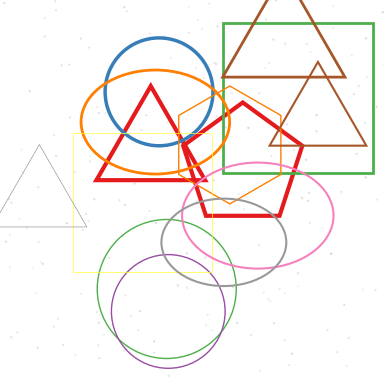[{"shape": "pentagon", "thickness": 3, "radius": 0.81, "center": [0.63, 0.571]}, {"shape": "triangle", "thickness": 3, "radius": 0.81, "center": [0.392, 0.613]}, {"shape": "circle", "thickness": 2.5, "radius": 0.7, "center": [0.413, 0.761]}, {"shape": "circle", "thickness": 1, "radius": 0.9, "center": [0.433, 0.249]}, {"shape": "square", "thickness": 2, "radius": 0.98, "center": [0.773, 0.745]}, {"shape": "circle", "thickness": 1, "radius": 0.74, "center": [0.437, 0.191]}, {"shape": "oval", "thickness": 2, "radius": 0.96, "center": [0.404, 0.683]}, {"shape": "hexagon", "thickness": 1, "radius": 0.77, "center": [0.597, 0.624]}, {"shape": "square", "thickness": 0.5, "radius": 0.9, "center": [0.369, 0.474]}, {"shape": "triangle", "thickness": 1.5, "radius": 0.73, "center": [0.826, 0.694]}, {"shape": "triangle", "thickness": 2, "radius": 0.92, "center": [0.737, 0.891]}, {"shape": "oval", "thickness": 1.5, "radius": 0.98, "center": [0.67, 0.44]}, {"shape": "oval", "thickness": 1.5, "radius": 0.81, "center": [0.581, 0.371]}, {"shape": "triangle", "thickness": 0.5, "radius": 0.71, "center": [0.102, 0.482]}]